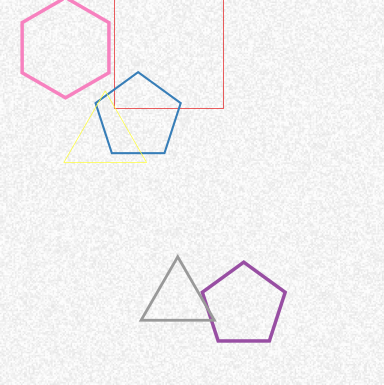[{"shape": "square", "thickness": 0.5, "radius": 0.71, "center": [0.437, 0.861]}, {"shape": "pentagon", "thickness": 1.5, "radius": 0.58, "center": [0.359, 0.696]}, {"shape": "pentagon", "thickness": 2.5, "radius": 0.57, "center": [0.633, 0.206]}, {"shape": "triangle", "thickness": 0.5, "radius": 0.62, "center": [0.273, 0.64]}, {"shape": "hexagon", "thickness": 2.5, "radius": 0.65, "center": [0.17, 0.876]}, {"shape": "triangle", "thickness": 2, "radius": 0.55, "center": [0.462, 0.223]}]